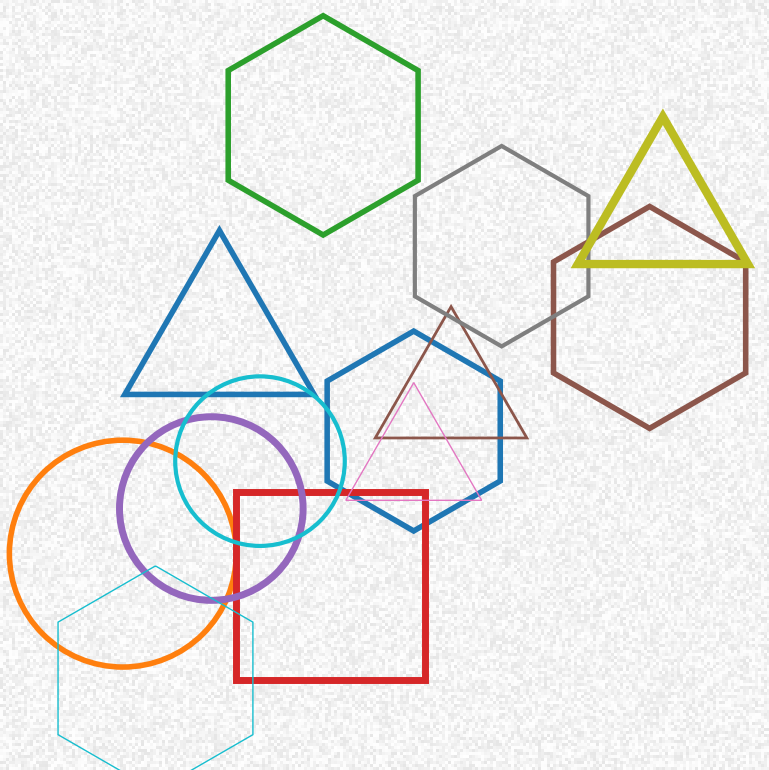[{"shape": "hexagon", "thickness": 2, "radius": 0.65, "center": [0.537, 0.44]}, {"shape": "triangle", "thickness": 2, "radius": 0.71, "center": [0.285, 0.559]}, {"shape": "circle", "thickness": 2, "radius": 0.74, "center": [0.159, 0.281]}, {"shape": "hexagon", "thickness": 2, "radius": 0.71, "center": [0.42, 0.837]}, {"shape": "square", "thickness": 2.5, "radius": 0.61, "center": [0.429, 0.239]}, {"shape": "circle", "thickness": 2.5, "radius": 0.6, "center": [0.274, 0.34]}, {"shape": "triangle", "thickness": 1, "radius": 0.57, "center": [0.586, 0.488]}, {"shape": "hexagon", "thickness": 2, "radius": 0.72, "center": [0.844, 0.588]}, {"shape": "triangle", "thickness": 0.5, "radius": 0.51, "center": [0.537, 0.401]}, {"shape": "hexagon", "thickness": 1.5, "radius": 0.65, "center": [0.651, 0.68]}, {"shape": "triangle", "thickness": 3, "radius": 0.64, "center": [0.861, 0.721]}, {"shape": "hexagon", "thickness": 0.5, "radius": 0.73, "center": [0.202, 0.119]}, {"shape": "circle", "thickness": 1.5, "radius": 0.55, "center": [0.338, 0.401]}]